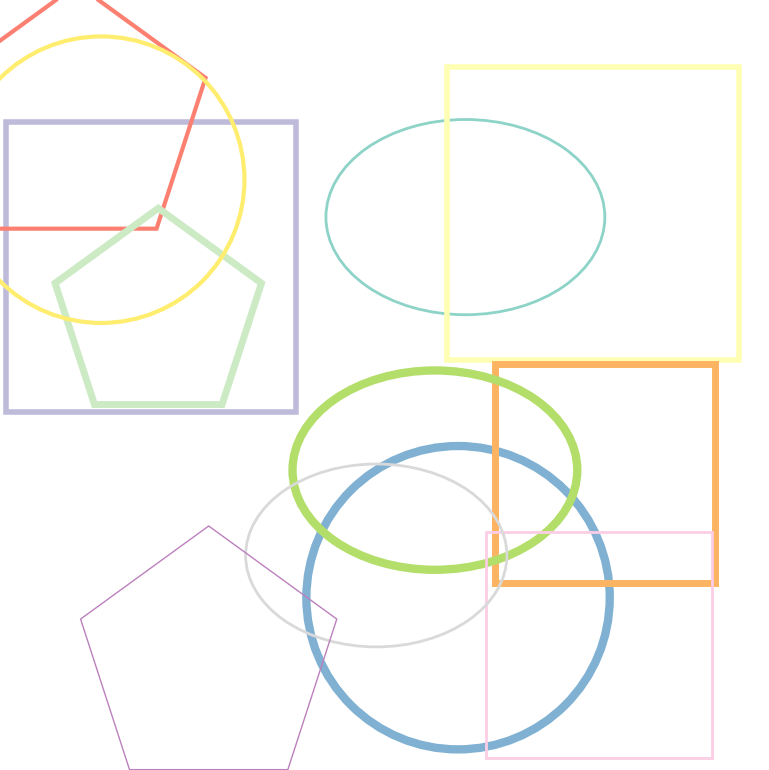[{"shape": "oval", "thickness": 1, "radius": 0.91, "center": [0.604, 0.718]}, {"shape": "square", "thickness": 2, "radius": 0.95, "center": [0.77, 0.722]}, {"shape": "square", "thickness": 2, "radius": 0.94, "center": [0.196, 0.653]}, {"shape": "pentagon", "thickness": 1.5, "radius": 0.88, "center": [0.1, 0.845]}, {"shape": "circle", "thickness": 3, "radius": 0.98, "center": [0.595, 0.224]}, {"shape": "square", "thickness": 2.5, "radius": 0.71, "center": [0.786, 0.385]}, {"shape": "oval", "thickness": 3, "radius": 0.92, "center": [0.565, 0.389]}, {"shape": "square", "thickness": 1, "radius": 0.73, "center": [0.778, 0.163]}, {"shape": "oval", "thickness": 1, "radius": 0.85, "center": [0.489, 0.279]}, {"shape": "pentagon", "thickness": 0.5, "radius": 0.87, "center": [0.271, 0.142]}, {"shape": "pentagon", "thickness": 2.5, "radius": 0.7, "center": [0.206, 0.589]}, {"shape": "circle", "thickness": 1.5, "radius": 0.93, "center": [0.131, 0.767]}]